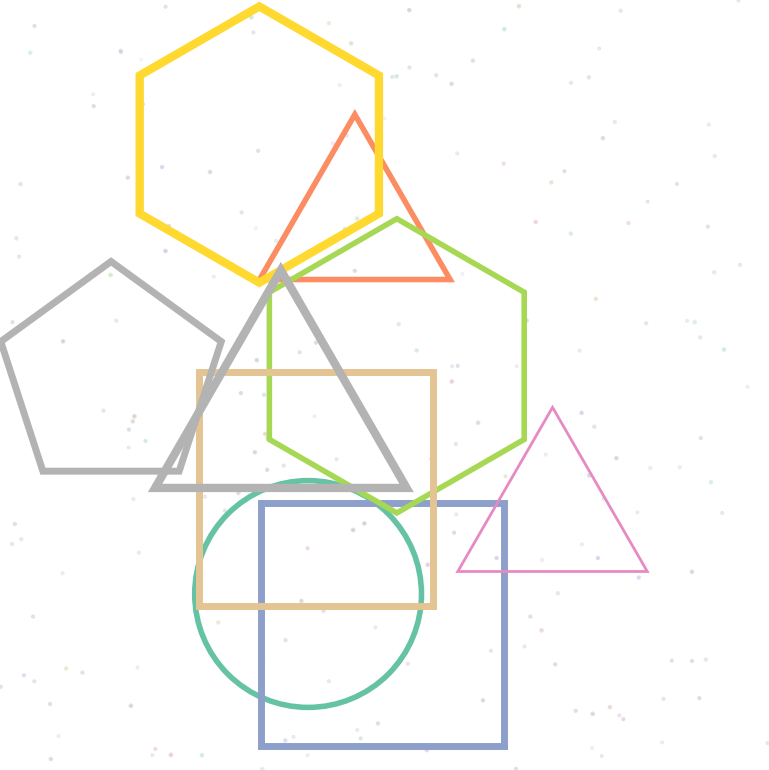[{"shape": "circle", "thickness": 2, "radius": 0.74, "center": [0.4, 0.229]}, {"shape": "triangle", "thickness": 2, "radius": 0.71, "center": [0.461, 0.708]}, {"shape": "square", "thickness": 2.5, "radius": 0.79, "center": [0.497, 0.189]}, {"shape": "triangle", "thickness": 1, "radius": 0.71, "center": [0.718, 0.329]}, {"shape": "hexagon", "thickness": 2, "radius": 0.96, "center": [0.515, 0.525]}, {"shape": "hexagon", "thickness": 3, "radius": 0.9, "center": [0.337, 0.812]}, {"shape": "square", "thickness": 2.5, "radius": 0.76, "center": [0.41, 0.364]}, {"shape": "triangle", "thickness": 3, "radius": 0.94, "center": [0.365, 0.461]}, {"shape": "pentagon", "thickness": 2.5, "radius": 0.75, "center": [0.144, 0.51]}]